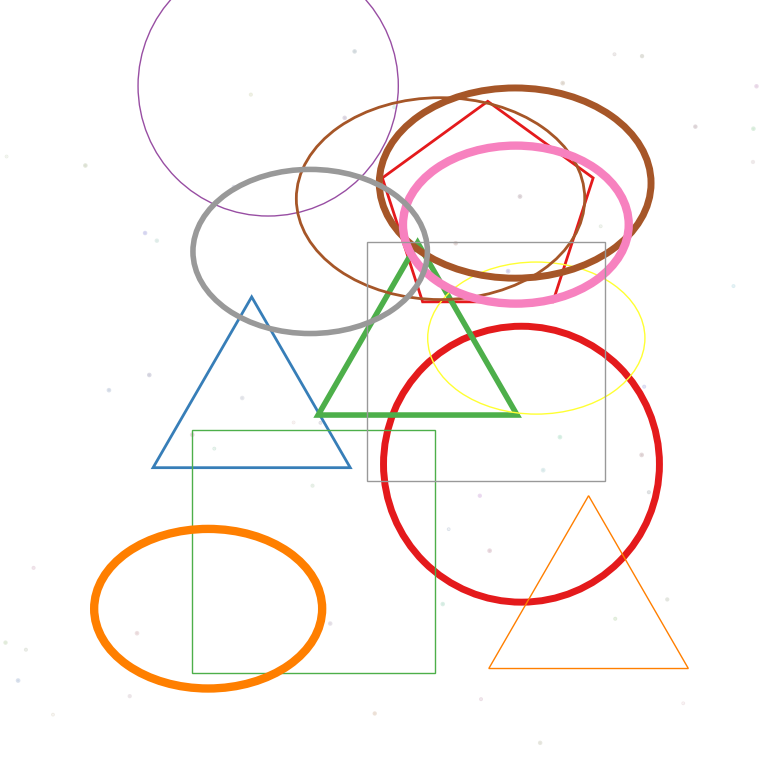[{"shape": "pentagon", "thickness": 1, "radius": 0.72, "center": [0.633, 0.724]}, {"shape": "circle", "thickness": 2.5, "radius": 0.9, "center": [0.677, 0.397]}, {"shape": "triangle", "thickness": 1, "radius": 0.74, "center": [0.327, 0.467]}, {"shape": "triangle", "thickness": 2, "radius": 0.75, "center": [0.542, 0.536]}, {"shape": "square", "thickness": 0.5, "radius": 0.79, "center": [0.407, 0.284]}, {"shape": "circle", "thickness": 0.5, "radius": 0.85, "center": [0.348, 0.888]}, {"shape": "triangle", "thickness": 0.5, "radius": 0.75, "center": [0.764, 0.207]}, {"shape": "oval", "thickness": 3, "radius": 0.74, "center": [0.27, 0.209]}, {"shape": "oval", "thickness": 0.5, "radius": 0.71, "center": [0.697, 0.561]}, {"shape": "oval", "thickness": 1, "radius": 0.94, "center": [0.572, 0.742]}, {"shape": "oval", "thickness": 2.5, "radius": 0.88, "center": [0.669, 0.762]}, {"shape": "oval", "thickness": 3, "radius": 0.73, "center": [0.67, 0.708]}, {"shape": "square", "thickness": 0.5, "radius": 0.77, "center": [0.631, 0.53]}, {"shape": "oval", "thickness": 2, "radius": 0.76, "center": [0.403, 0.673]}]